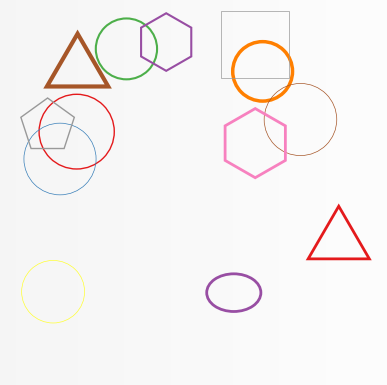[{"shape": "triangle", "thickness": 2, "radius": 0.46, "center": [0.874, 0.373]}, {"shape": "circle", "thickness": 1, "radius": 0.49, "center": [0.198, 0.658]}, {"shape": "circle", "thickness": 0.5, "radius": 0.47, "center": [0.155, 0.587]}, {"shape": "circle", "thickness": 1.5, "radius": 0.4, "center": [0.326, 0.873]}, {"shape": "oval", "thickness": 2, "radius": 0.35, "center": [0.603, 0.24]}, {"shape": "hexagon", "thickness": 1.5, "radius": 0.37, "center": [0.429, 0.891]}, {"shape": "circle", "thickness": 2.5, "radius": 0.39, "center": [0.678, 0.815]}, {"shape": "circle", "thickness": 0.5, "radius": 0.41, "center": [0.137, 0.242]}, {"shape": "circle", "thickness": 0.5, "radius": 0.47, "center": [0.775, 0.69]}, {"shape": "triangle", "thickness": 3, "radius": 0.46, "center": [0.2, 0.821]}, {"shape": "hexagon", "thickness": 2, "radius": 0.45, "center": [0.659, 0.628]}, {"shape": "pentagon", "thickness": 1, "radius": 0.36, "center": [0.123, 0.673]}, {"shape": "square", "thickness": 0.5, "radius": 0.44, "center": [0.658, 0.885]}]